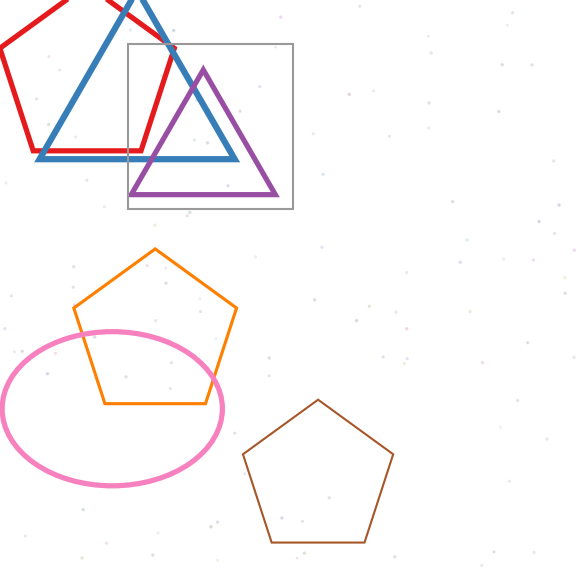[{"shape": "pentagon", "thickness": 2.5, "radius": 0.79, "center": [0.151, 0.866]}, {"shape": "triangle", "thickness": 3, "radius": 0.98, "center": [0.237, 0.821]}, {"shape": "triangle", "thickness": 2.5, "radius": 0.72, "center": [0.352, 0.734]}, {"shape": "pentagon", "thickness": 1.5, "radius": 0.74, "center": [0.269, 0.42]}, {"shape": "pentagon", "thickness": 1, "radius": 0.68, "center": [0.551, 0.17]}, {"shape": "oval", "thickness": 2.5, "radius": 0.95, "center": [0.194, 0.291]}, {"shape": "square", "thickness": 1, "radius": 0.71, "center": [0.365, 0.78]}]